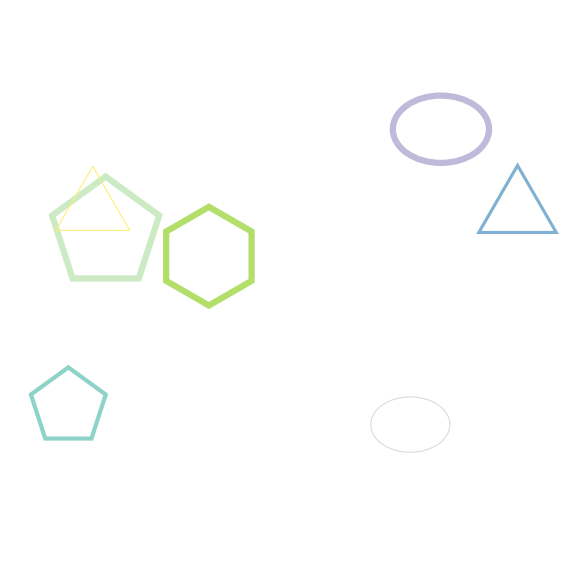[{"shape": "pentagon", "thickness": 2, "radius": 0.34, "center": [0.118, 0.295]}, {"shape": "oval", "thickness": 3, "radius": 0.42, "center": [0.764, 0.775]}, {"shape": "triangle", "thickness": 1.5, "radius": 0.39, "center": [0.896, 0.635]}, {"shape": "hexagon", "thickness": 3, "radius": 0.43, "center": [0.362, 0.556]}, {"shape": "oval", "thickness": 0.5, "radius": 0.34, "center": [0.71, 0.264]}, {"shape": "pentagon", "thickness": 3, "radius": 0.49, "center": [0.183, 0.596]}, {"shape": "triangle", "thickness": 0.5, "radius": 0.37, "center": [0.161, 0.637]}]